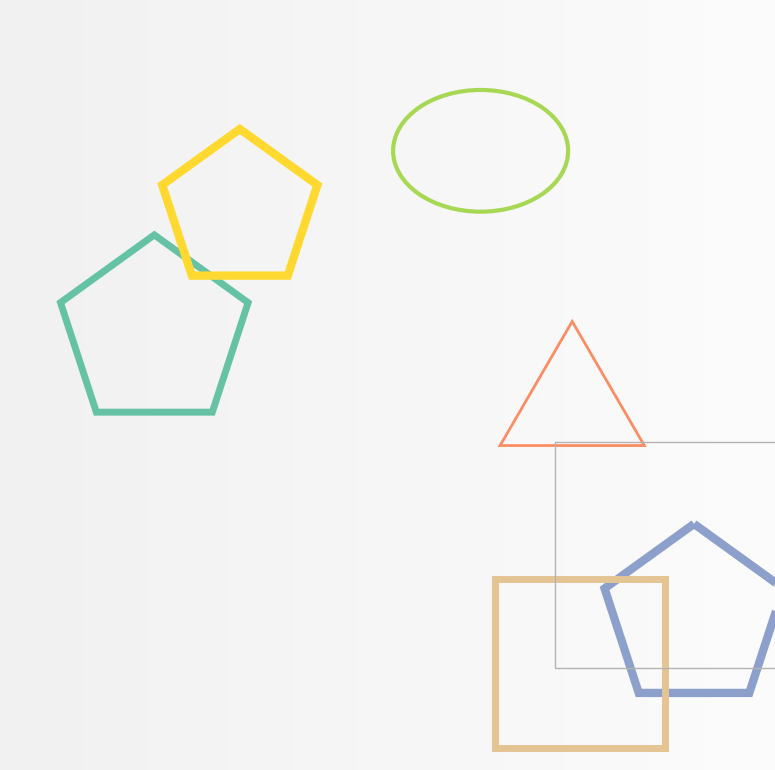[{"shape": "pentagon", "thickness": 2.5, "radius": 0.64, "center": [0.199, 0.568]}, {"shape": "triangle", "thickness": 1, "radius": 0.54, "center": [0.738, 0.475]}, {"shape": "pentagon", "thickness": 3, "radius": 0.61, "center": [0.895, 0.198]}, {"shape": "oval", "thickness": 1.5, "radius": 0.56, "center": [0.62, 0.804]}, {"shape": "pentagon", "thickness": 3, "radius": 0.53, "center": [0.309, 0.727]}, {"shape": "square", "thickness": 2.5, "radius": 0.55, "center": [0.748, 0.138]}, {"shape": "square", "thickness": 0.5, "radius": 0.73, "center": [0.863, 0.279]}]